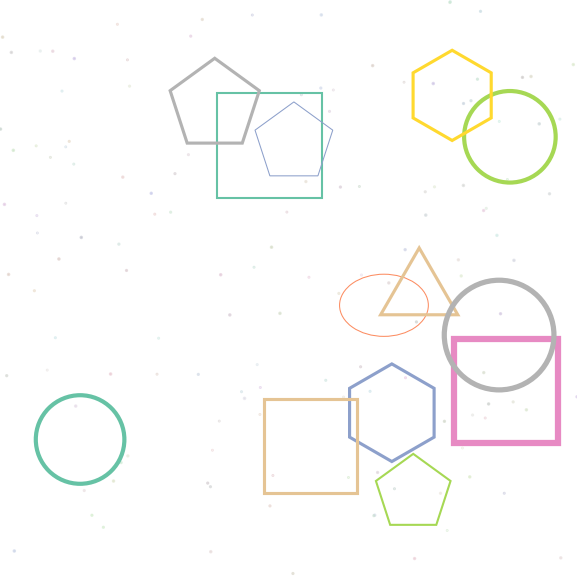[{"shape": "circle", "thickness": 2, "radius": 0.38, "center": [0.139, 0.238]}, {"shape": "square", "thickness": 1, "radius": 0.46, "center": [0.467, 0.747]}, {"shape": "oval", "thickness": 0.5, "radius": 0.38, "center": [0.665, 0.47]}, {"shape": "pentagon", "thickness": 0.5, "radius": 0.35, "center": [0.509, 0.752]}, {"shape": "hexagon", "thickness": 1.5, "radius": 0.42, "center": [0.679, 0.284]}, {"shape": "square", "thickness": 3, "radius": 0.45, "center": [0.876, 0.322]}, {"shape": "pentagon", "thickness": 1, "radius": 0.34, "center": [0.716, 0.145]}, {"shape": "circle", "thickness": 2, "radius": 0.4, "center": [0.883, 0.762]}, {"shape": "hexagon", "thickness": 1.5, "radius": 0.39, "center": [0.783, 0.834]}, {"shape": "triangle", "thickness": 1.5, "radius": 0.39, "center": [0.726, 0.493]}, {"shape": "square", "thickness": 1.5, "radius": 0.41, "center": [0.538, 0.227]}, {"shape": "pentagon", "thickness": 1.5, "radius": 0.41, "center": [0.372, 0.817]}, {"shape": "circle", "thickness": 2.5, "radius": 0.47, "center": [0.864, 0.419]}]